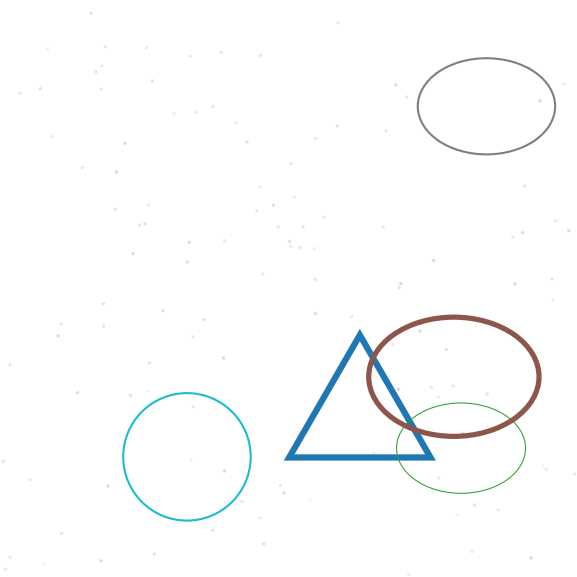[{"shape": "triangle", "thickness": 3, "radius": 0.71, "center": [0.623, 0.278]}, {"shape": "oval", "thickness": 0.5, "radius": 0.56, "center": [0.798, 0.223]}, {"shape": "oval", "thickness": 2.5, "radius": 0.74, "center": [0.786, 0.347]}, {"shape": "oval", "thickness": 1, "radius": 0.59, "center": [0.842, 0.815]}, {"shape": "circle", "thickness": 1, "radius": 0.55, "center": [0.324, 0.208]}]